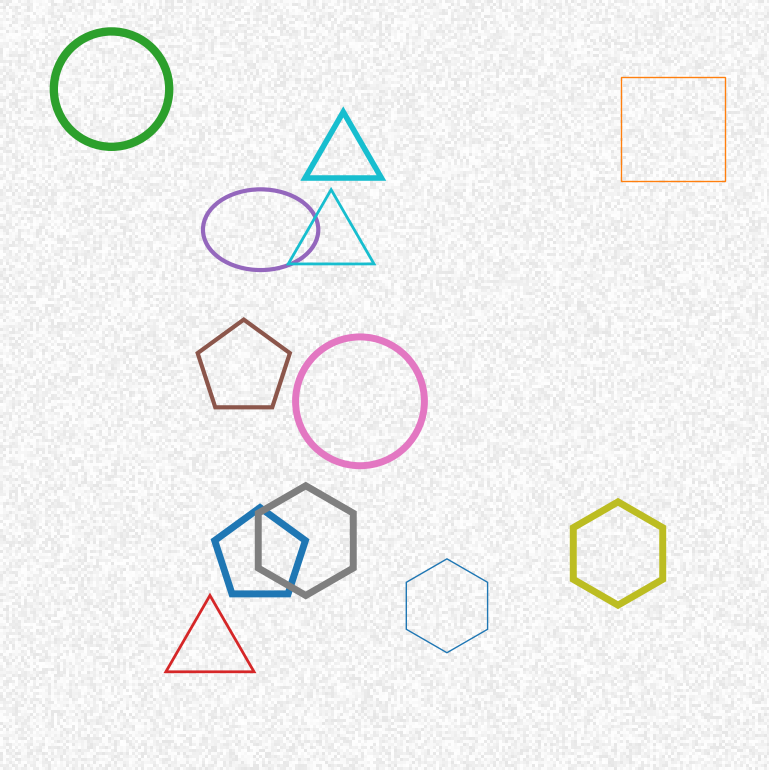[{"shape": "pentagon", "thickness": 2.5, "radius": 0.31, "center": [0.338, 0.279]}, {"shape": "hexagon", "thickness": 0.5, "radius": 0.3, "center": [0.58, 0.213]}, {"shape": "square", "thickness": 0.5, "radius": 0.34, "center": [0.873, 0.832]}, {"shape": "circle", "thickness": 3, "radius": 0.37, "center": [0.145, 0.884]}, {"shape": "triangle", "thickness": 1, "radius": 0.33, "center": [0.273, 0.161]}, {"shape": "oval", "thickness": 1.5, "radius": 0.37, "center": [0.338, 0.702]}, {"shape": "pentagon", "thickness": 1.5, "radius": 0.31, "center": [0.317, 0.522]}, {"shape": "circle", "thickness": 2.5, "radius": 0.42, "center": [0.468, 0.479]}, {"shape": "hexagon", "thickness": 2.5, "radius": 0.36, "center": [0.397, 0.298]}, {"shape": "hexagon", "thickness": 2.5, "radius": 0.34, "center": [0.803, 0.281]}, {"shape": "triangle", "thickness": 1, "radius": 0.32, "center": [0.43, 0.689]}, {"shape": "triangle", "thickness": 2, "radius": 0.29, "center": [0.446, 0.797]}]